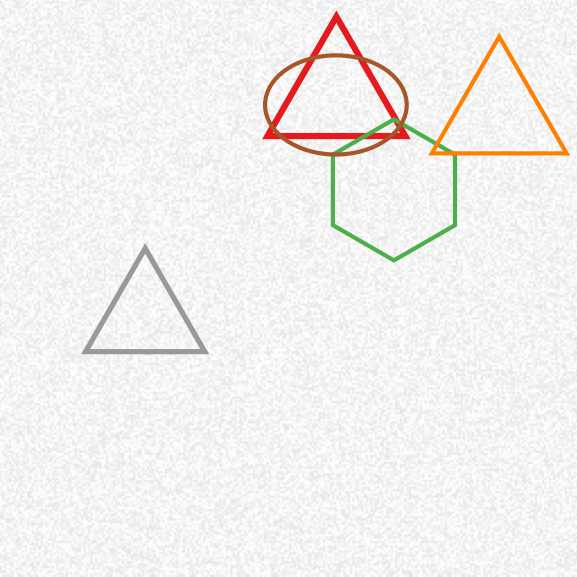[{"shape": "triangle", "thickness": 3, "radius": 0.69, "center": [0.583, 0.832]}, {"shape": "hexagon", "thickness": 2, "radius": 0.61, "center": [0.682, 0.67]}, {"shape": "triangle", "thickness": 2, "radius": 0.67, "center": [0.864, 0.801]}, {"shape": "oval", "thickness": 2, "radius": 0.61, "center": [0.582, 0.817]}, {"shape": "triangle", "thickness": 2.5, "radius": 0.6, "center": [0.251, 0.45]}]